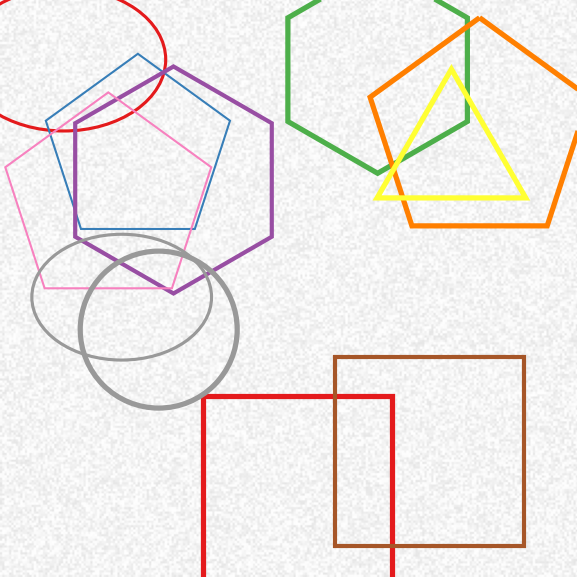[{"shape": "square", "thickness": 2.5, "radius": 0.82, "center": [0.516, 0.149]}, {"shape": "oval", "thickness": 1.5, "radius": 0.88, "center": [0.11, 0.896]}, {"shape": "pentagon", "thickness": 1, "radius": 0.84, "center": [0.239, 0.738]}, {"shape": "hexagon", "thickness": 2.5, "radius": 0.9, "center": [0.654, 0.879]}, {"shape": "hexagon", "thickness": 2, "radius": 0.98, "center": [0.3, 0.687]}, {"shape": "pentagon", "thickness": 2.5, "radius": 1.0, "center": [0.83, 0.769]}, {"shape": "triangle", "thickness": 2.5, "radius": 0.74, "center": [0.782, 0.731]}, {"shape": "square", "thickness": 2, "radius": 0.82, "center": [0.744, 0.217]}, {"shape": "pentagon", "thickness": 1, "radius": 0.94, "center": [0.187, 0.652]}, {"shape": "oval", "thickness": 1.5, "radius": 0.78, "center": [0.211, 0.485]}, {"shape": "circle", "thickness": 2.5, "radius": 0.68, "center": [0.275, 0.428]}]